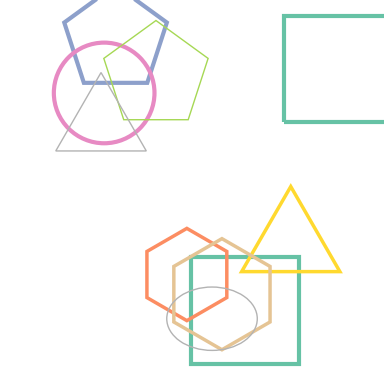[{"shape": "square", "thickness": 3, "radius": 0.7, "center": [0.637, 0.193]}, {"shape": "square", "thickness": 3, "radius": 0.69, "center": [0.876, 0.821]}, {"shape": "hexagon", "thickness": 2.5, "radius": 0.6, "center": [0.485, 0.287]}, {"shape": "pentagon", "thickness": 3, "radius": 0.7, "center": [0.3, 0.898]}, {"shape": "circle", "thickness": 3, "radius": 0.65, "center": [0.271, 0.759]}, {"shape": "pentagon", "thickness": 1, "radius": 0.71, "center": [0.405, 0.804]}, {"shape": "triangle", "thickness": 2.5, "radius": 0.74, "center": [0.755, 0.368]}, {"shape": "hexagon", "thickness": 2.5, "radius": 0.72, "center": [0.576, 0.236]}, {"shape": "triangle", "thickness": 1, "radius": 0.68, "center": [0.262, 0.676]}, {"shape": "oval", "thickness": 1, "radius": 0.59, "center": [0.551, 0.172]}]